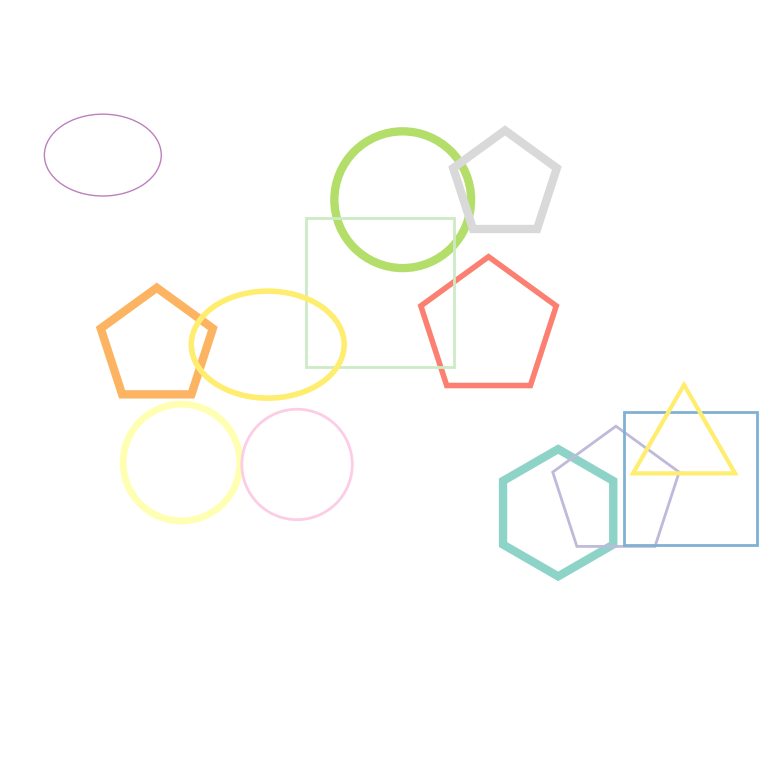[{"shape": "hexagon", "thickness": 3, "radius": 0.41, "center": [0.725, 0.334]}, {"shape": "circle", "thickness": 2.5, "radius": 0.38, "center": [0.236, 0.399]}, {"shape": "pentagon", "thickness": 1, "radius": 0.43, "center": [0.8, 0.36]}, {"shape": "pentagon", "thickness": 2, "radius": 0.46, "center": [0.634, 0.574]}, {"shape": "square", "thickness": 1, "radius": 0.43, "center": [0.897, 0.378]}, {"shape": "pentagon", "thickness": 3, "radius": 0.38, "center": [0.204, 0.55]}, {"shape": "circle", "thickness": 3, "radius": 0.44, "center": [0.523, 0.741]}, {"shape": "circle", "thickness": 1, "radius": 0.36, "center": [0.386, 0.397]}, {"shape": "pentagon", "thickness": 3, "radius": 0.35, "center": [0.656, 0.76]}, {"shape": "oval", "thickness": 0.5, "radius": 0.38, "center": [0.134, 0.799]}, {"shape": "square", "thickness": 1, "radius": 0.48, "center": [0.494, 0.62]}, {"shape": "triangle", "thickness": 1.5, "radius": 0.38, "center": [0.888, 0.424]}, {"shape": "oval", "thickness": 2, "radius": 0.5, "center": [0.348, 0.552]}]